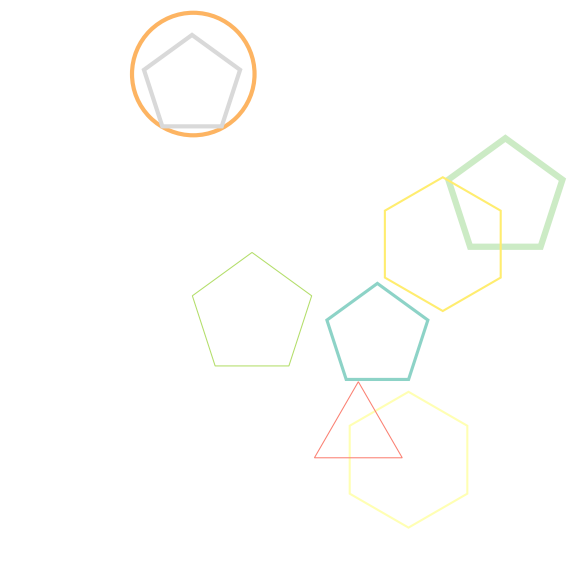[{"shape": "pentagon", "thickness": 1.5, "radius": 0.46, "center": [0.653, 0.416]}, {"shape": "hexagon", "thickness": 1, "radius": 0.59, "center": [0.707, 0.203]}, {"shape": "triangle", "thickness": 0.5, "radius": 0.44, "center": [0.62, 0.25]}, {"shape": "circle", "thickness": 2, "radius": 0.53, "center": [0.335, 0.871]}, {"shape": "pentagon", "thickness": 0.5, "radius": 0.54, "center": [0.436, 0.453]}, {"shape": "pentagon", "thickness": 2, "radius": 0.44, "center": [0.332, 0.851]}, {"shape": "pentagon", "thickness": 3, "radius": 0.52, "center": [0.875, 0.656]}, {"shape": "hexagon", "thickness": 1, "radius": 0.58, "center": [0.767, 0.576]}]